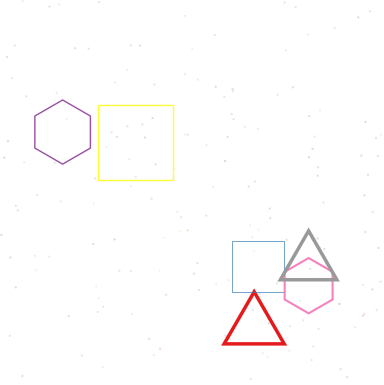[{"shape": "triangle", "thickness": 2.5, "radius": 0.45, "center": [0.66, 0.152]}, {"shape": "square", "thickness": 0.5, "radius": 0.33, "center": [0.67, 0.308]}, {"shape": "hexagon", "thickness": 1, "radius": 0.42, "center": [0.163, 0.657]}, {"shape": "square", "thickness": 1, "radius": 0.49, "center": [0.352, 0.63]}, {"shape": "hexagon", "thickness": 1.5, "radius": 0.36, "center": [0.802, 0.258]}, {"shape": "triangle", "thickness": 2.5, "radius": 0.42, "center": [0.802, 0.316]}]